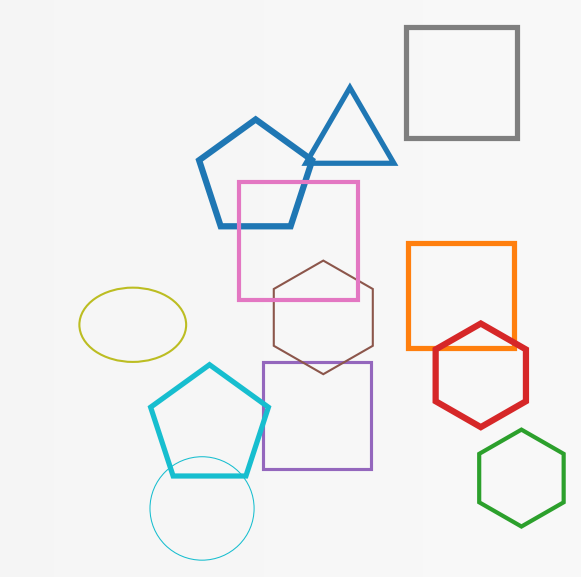[{"shape": "triangle", "thickness": 2.5, "radius": 0.44, "center": [0.602, 0.76]}, {"shape": "pentagon", "thickness": 3, "radius": 0.51, "center": [0.44, 0.69]}, {"shape": "square", "thickness": 2.5, "radius": 0.45, "center": [0.793, 0.487]}, {"shape": "hexagon", "thickness": 2, "radius": 0.42, "center": [0.897, 0.171]}, {"shape": "hexagon", "thickness": 3, "radius": 0.45, "center": [0.827, 0.349]}, {"shape": "square", "thickness": 1.5, "radius": 0.46, "center": [0.545, 0.28]}, {"shape": "hexagon", "thickness": 1, "radius": 0.49, "center": [0.556, 0.45]}, {"shape": "square", "thickness": 2, "radius": 0.51, "center": [0.514, 0.582]}, {"shape": "square", "thickness": 2.5, "radius": 0.48, "center": [0.794, 0.855]}, {"shape": "oval", "thickness": 1, "radius": 0.46, "center": [0.228, 0.437]}, {"shape": "circle", "thickness": 0.5, "radius": 0.45, "center": [0.348, 0.119]}, {"shape": "pentagon", "thickness": 2.5, "radius": 0.53, "center": [0.36, 0.261]}]